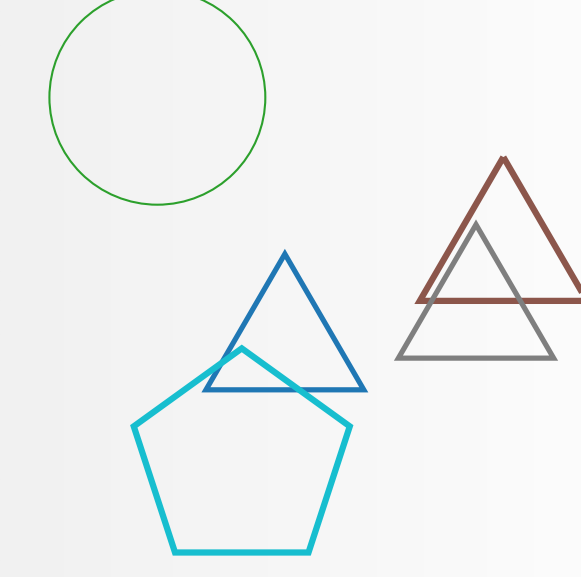[{"shape": "triangle", "thickness": 2.5, "radius": 0.78, "center": [0.49, 0.403]}, {"shape": "circle", "thickness": 1, "radius": 0.93, "center": [0.271, 0.83]}, {"shape": "triangle", "thickness": 3, "radius": 0.83, "center": [0.866, 0.561]}, {"shape": "triangle", "thickness": 2.5, "radius": 0.77, "center": [0.819, 0.456]}, {"shape": "pentagon", "thickness": 3, "radius": 0.98, "center": [0.416, 0.2]}]